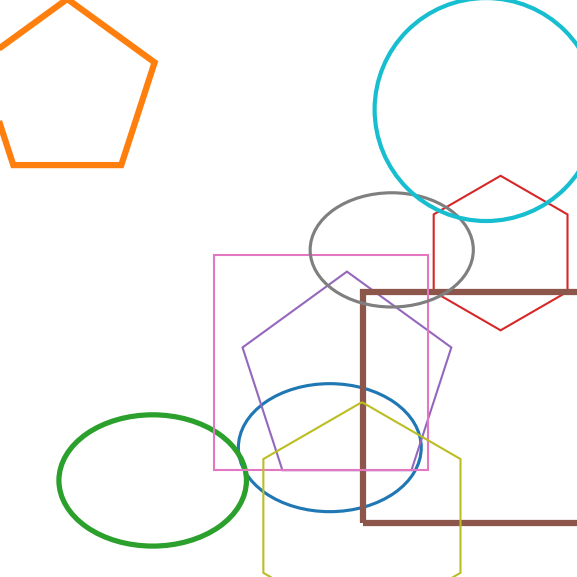[{"shape": "oval", "thickness": 1.5, "radius": 0.79, "center": [0.571, 0.224]}, {"shape": "pentagon", "thickness": 3, "radius": 0.8, "center": [0.117, 0.842]}, {"shape": "oval", "thickness": 2.5, "radius": 0.81, "center": [0.264, 0.167]}, {"shape": "hexagon", "thickness": 1, "radius": 0.67, "center": [0.867, 0.561]}, {"shape": "pentagon", "thickness": 1, "radius": 0.95, "center": [0.601, 0.339]}, {"shape": "square", "thickness": 3, "radius": 1.0, "center": [0.828, 0.294]}, {"shape": "square", "thickness": 1, "radius": 0.93, "center": [0.556, 0.371]}, {"shape": "oval", "thickness": 1.5, "radius": 0.71, "center": [0.678, 0.566]}, {"shape": "hexagon", "thickness": 1, "radius": 0.99, "center": [0.627, 0.106]}, {"shape": "circle", "thickness": 2, "radius": 0.97, "center": [0.842, 0.809]}]